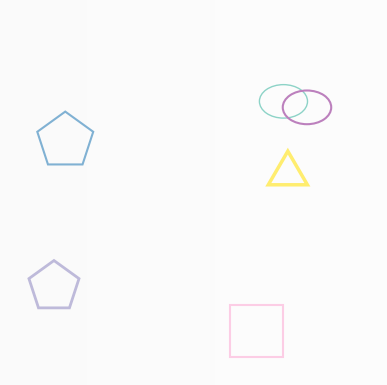[{"shape": "oval", "thickness": 1, "radius": 0.31, "center": [0.732, 0.737]}, {"shape": "pentagon", "thickness": 2, "radius": 0.34, "center": [0.139, 0.255]}, {"shape": "pentagon", "thickness": 1.5, "radius": 0.38, "center": [0.168, 0.634]}, {"shape": "square", "thickness": 1.5, "radius": 0.34, "center": [0.662, 0.14]}, {"shape": "oval", "thickness": 1.5, "radius": 0.31, "center": [0.792, 0.721]}, {"shape": "triangle", "thickness": 2.5, "radius": 0.29, "center": [0.743, 0.549]}]